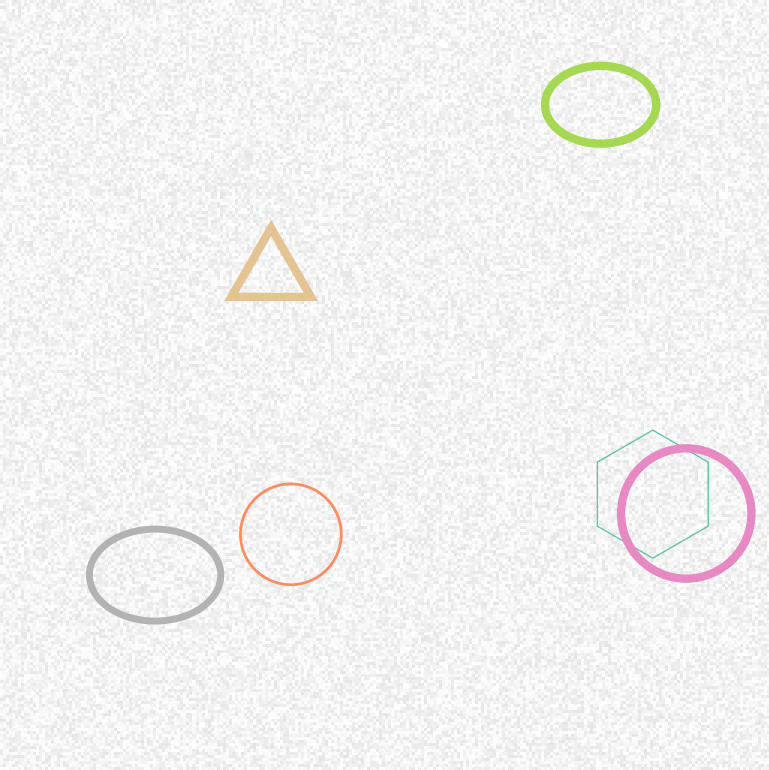[{"shape": "hexagon", "thickness": 0.5, "radius": 0.42, "center": [0.848, 0.358]}, {"shape": "circle", "thickness": 1, "radius": 0.33, "center": [0.378, 0.306]}, {"shape": "circle", "thickness": 3, "radius": 0.42, "center": [0.891, 0.333]}, {"shape": "oval", "thickness": 3, "radius": 0.36, "center": [0.78, 0.864]}, {"shape": "triangle", "thickness": 3, "radius": 0.3, "center": [0.352, 0.644]}, {"shape": "oval", "thickness": 2.5, "radius": 0.43, "center": [0.201, 0.253]}]